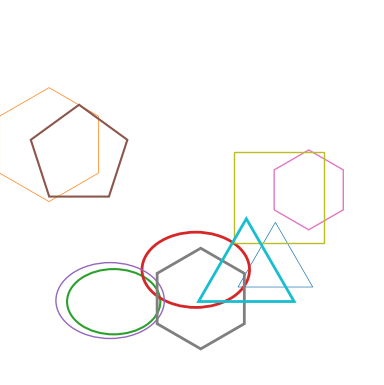[{"shape": "triangle", "thickness": 0.5, "radius": 0.56, "center": [0.715, 0.311]}, {"shape": "hexagon", "thickness": 0.5, "radius": 0.74, "center": [0.127, 0.624]}, {"shape": "oval", "thickness": 1.5, "radius": 0.61, "center": [0.295, 0.216]}, {"shape": "oval", "thickness": 2, "radius": 0.7, "center": [0.508, 0.299]}, {"shape": "oval", "thickness": 1, "radius": 0.7, "center": [0.286, 0.219]}, {"shape": "pentagon", "thickness": 1.5, "radius": 0.66, "center": [0.205, 0.596]}, {"shape": "hexagon", "thickness": 1, "radius": 0.52, "center": [0.802, 0.507]}, {"shape": "hexagon", "thickness": 2, "radius": 0.65, "center": [0.521, 0.225]}, {"shape": "square", "thickness": 1, "radius": 0.59, "center": [0.725, 0.487]}, {"shape": "triangle", "thickness": 2, "radius": 0.72, "center": [0.64, 0.289]}]